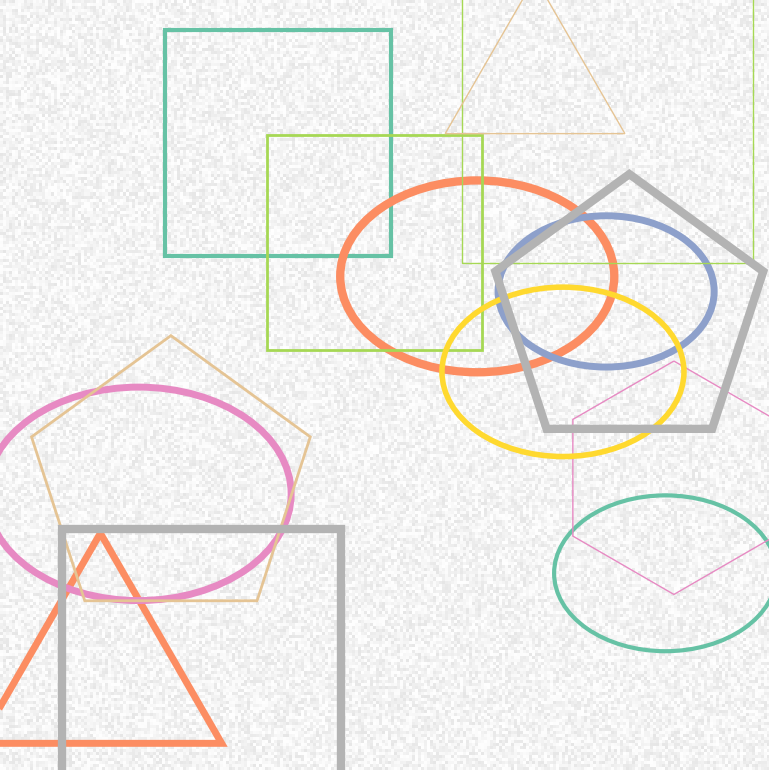[{"shape": "square", "thickness": 1.5, "radius": 0.73, "center": [0.361, 0.814]}, {"shape": "oval", "thickness": 1.5, "radius": 0.72, "center": [0.864, 0.255]}, {"shape": "oval", "thickness": 3, "radius": 0.89, "center": [0.62, 0.641]}, {"shape": "triangle", "thickness": 2.5, "radius": 0.91, "center": [0.13, 0.126]}, {"shape": "oval", "thickness": 2.5, "radius": 0.7, "center": [0.787, 0.622]}, {"shape": "oval", "thickness": 2.5, "radius": 0.99, "center": [0.18, 0.359]}, {"shape": "hexagon", "thickness": 0.5, "radius": 0.76, "center": [0.875, 0.38]}, {"shape": "square", "thickness": 0.5, "radius": 0.95, "center": [0.789, 0.848]}, {"shape": "square", "thickness": 1, "radius": 0.7, "center": [0.486, 0.685]}, {"shape": "oval", "thickness": 2, "radius": 0.79, "center": [0.731, 0.517]}, {"shape": "triangle", "thickness": 0.5, "radius": 0.67, "center": [0.695, 0.894]}, {"shape": "pentagon", "thickness": 1, "radius": 0.95, "center": [0.222, 0.374]}, {"shape": "square", "thickness": 3, "radius": 0.91, "center": [0.262, 0.132]}, {"shape": "pentagon", "thickness": 3, "radius": 0.91, "center": [0.817, 0.591]}]